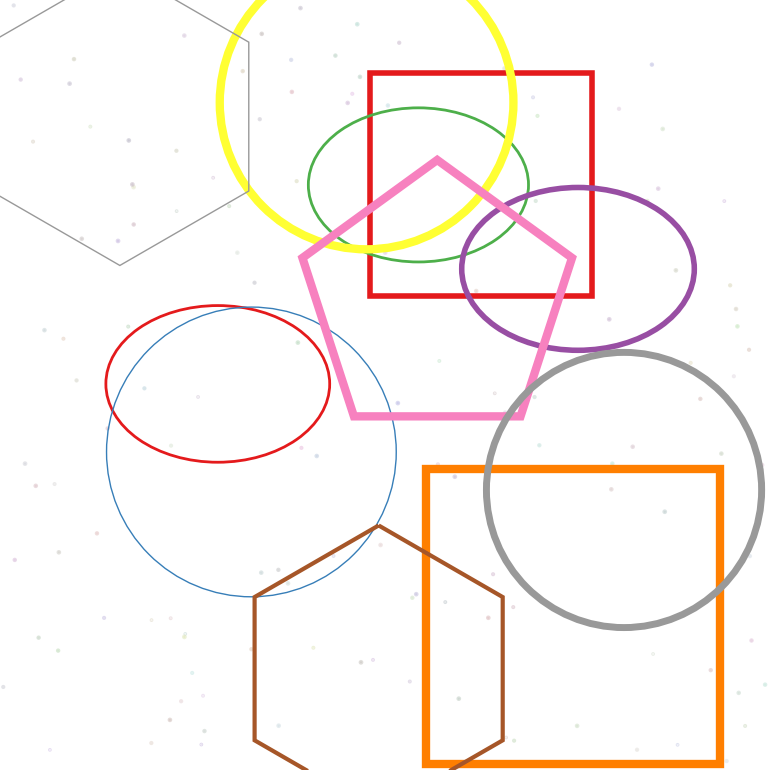[{"shape": "oval", "thickness": 1, "radius": 0.73, "center": [0.283, 0.501]}, {"shape": "square", "thickness": 2, "radius": 0.72, "center": [0.625, 0.76]}, {"shape": "circle", "thickness": 0.5, "radius": 0.94, "center": [0.326, 0.413]}, {"shape": "oval", "thickness": 1, "radius": 0.71, "center": [0.543, 0.76]}, {"shape": "oval", "thickness": 2, "radius": 0.76, "center": [0.751, 0.651]}, {"shape": "square", "thickness": 3, "radius": 0.96, "center": [0.744, 0.199]}, {"shape": "circle", "thickness": 3, "radius": 0.95, "center": [0.476, 0.867]}, {"shape": "hexagon", "thickness": 1.5, "radius": 0.93, "center": [0.492, 0.132]}, {"shape": "pentagon", "thickness": 3, "radius": 0.92, "center": [0.568, 0.608]}, {"shape": "hexagon", "thickness": 0.5, "radius": 0.97, "center": [0.156, 0.849]}, {"shape": "circle", "thickness": 2.5, "radius": 0.89, "center": [0.81, 0.364]}]